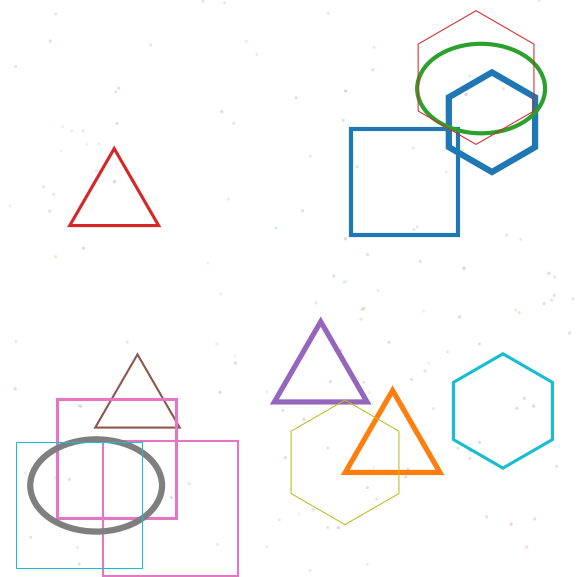[{"shape": "hexagon", "thickness": 3, "radius": 0.43, "center": [0.852, 0.788]}, {"shape": "square", "thickness": 2, "radius": 0.46, "center": [0.701, 0.684]}, {"shape": "triangle", "thickness": 2.5, "radius": 0.47, "center": [0.68, 0.228]}, {"shape": "oval", "thickness": 2, "radius": 0.55, "center": [0.833, 0.846]}, {"shape": "hexagon", "thickness": 0.5, "radius": 0.58, "center": [0.824, 0.865]}, {"shape": "triangle", "thickness": 1.5, "radius": 0.44, "center": [0.198, 0.653]}, {"shape": "triangle", "thickness": 2.5, "radius": 0.46, "center": [0.555, 0.349]}, {"shape": "triangle", "thickness": 1, "radius": 0.42, "center": [0.238, 0.301]}, {"shape": "square", "thickness": 1.5, "radius": 0.51, "center": [0.202, 0.206]}, {"shape": "square", "thickness": 1, "radius": 0.58, "center": [0.296, 0.119]}, {"shape": "oval", "thickness": 3, "radius": 0.57, "center": [0.166, 0.159]}, {"shape": "hexagon", "thickness": 0.5, "radius": 0.54, "center": [0.597, 0.199]}, {"shape": "square", "thickness": 0.5, "radius": 0.55, "center": [0.137, 0.125]}, {"shape": "hexagon", "thickness": 1.5, "radius": 0.49, "center": [0.871, 0.288]}]